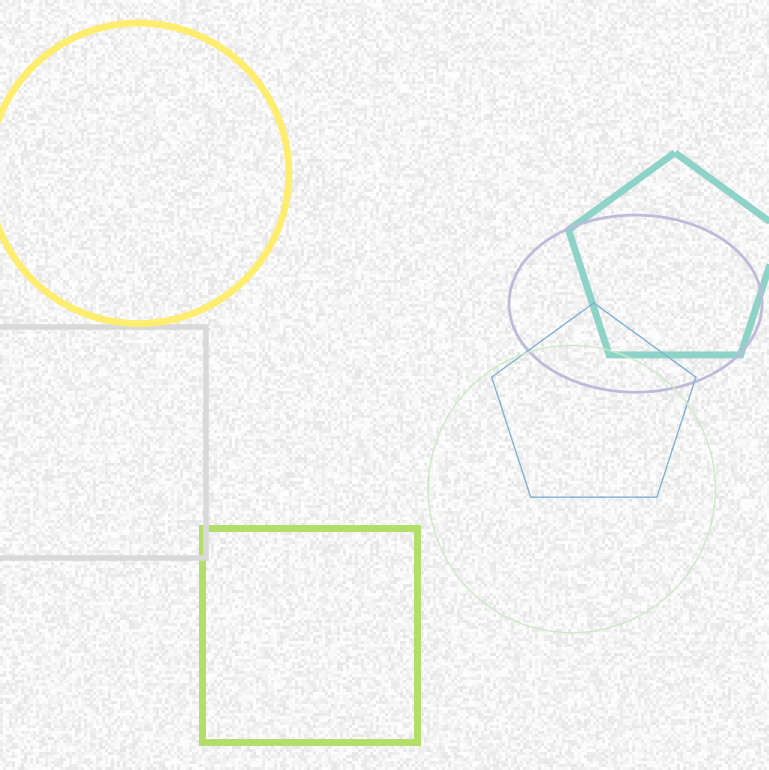[{"shape": "pentagon", "thickness": 2.5, "radius": 0.73, "center": [0.876, 0.657]}, {"shape": "oval", "thickness": 1, "radius": 0.82, "center": [0.825, 0.606]}, {"shape": "pentagon", "thickness": 0.5, "radius": 0.7, "center": [0.771, 0.467]}, {"shape": "square", "thickness": 2.5, "radius": 0.7, "center": [0.402, 0.175]}, {"shape": "square", "thickness": 2, "radius": 0.75, "center": [0.118, 0.425]}, {"shape": "circle", "thickness": 0.5, "radius": 0.93, "center": [0.743, 0.365]}, {"shape": "circle", "thickness": 2.5, "radius": 0.98, "center": [0.18, 0.775]}]